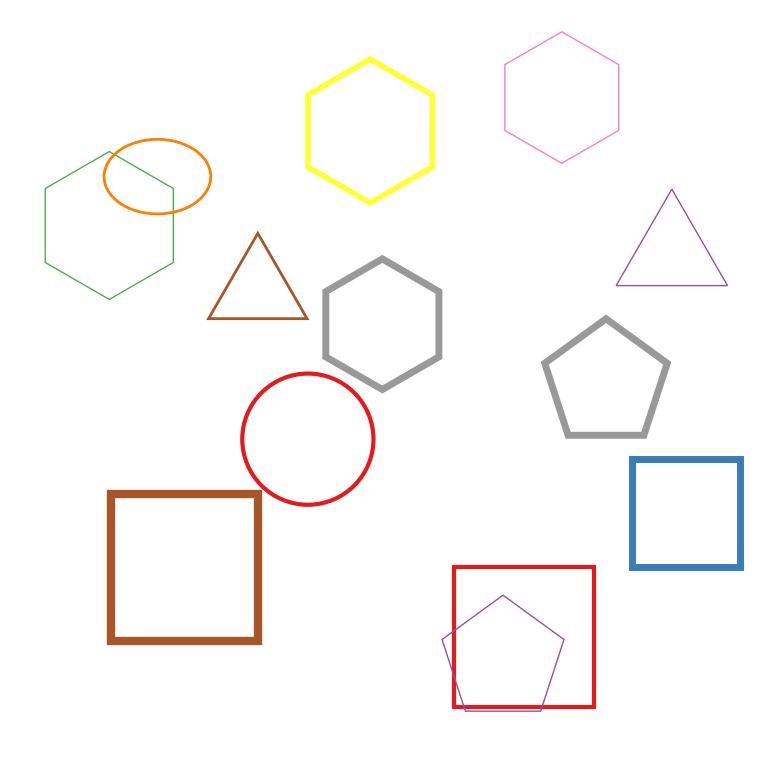[{"shape": "square", "thickness": 1.5, "radius": 0.45, "center": [0.681, 0.173]}, {"shape": "circle", "thickness": 1.5, "radius": 0.43, "center": [0.4, 0.43]}, {"shape": "square", "thickness": 2.5, "radius": 0.35, "center": [0.891, 0.334]}, {"shape": "hexagon", "thickness": 0.5, "radius": 0.48, "center": [0.142, 0.707]}, {"shape": "triangle", "thickness": 0.5, "radius": 0.42, "center": [0.873, 0.671]}, {"shape": "pentagon", "thickness": 0.5, "radius": 0.42, "center": [0.653, 0.144]}, {"shape": "oval", "thickness": 1, "radius": 0.35, "center": [0.204, 0.771]}, {"shape": "hexagon", "thickness": 2, "radius": 0.47, "center": [0.481, 0.83]}, {"shape": "square", "thickness": 3, "radius": 0.48, "center": [0.24, 0.263]}, {"shape": "triangle", "thickness": 1, "radius": 0.37, "center": [0.335, 0.623]}, {"shape": "hexagon", "thickness": 0.5, "radius": 0.43, "center": [0.73, 0.873]}, {"shape": "pentagon", "thickness": 2.5, "radius": 0.42, "center": [0.787, 0.502]}, {"shape": "hexagon", "thickness": 2.5, "radius": 0.42, "center": [0.497, 0.579]}]